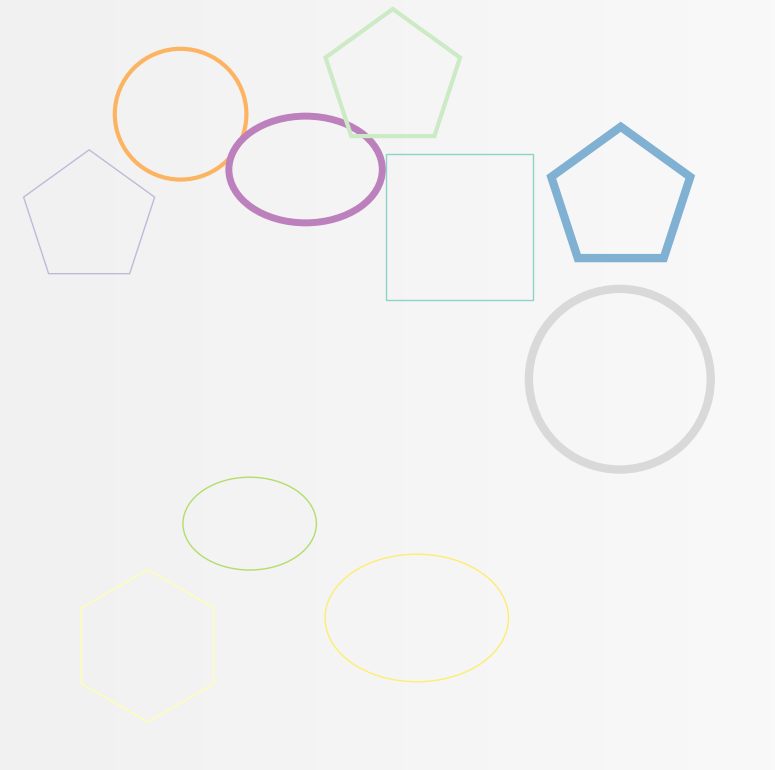[{"shape": "square", "thickness": 0.5, "radius": 0.47, "center": [0.593, 0.705]}, {"shape": "hexagon", "thickness": 0.5, "radius": 0.49, "center": [0.191, 0.161]}, {"shape": "pentagon", "thickness": 0.5, "radius": 0.44, "center": [0.115, 0.717]}, {"shape": "pentagon", "thickness": 3, "radius": 0.47, "center": [0.801, 0.741]}, {"shape": "circle", "thickness": 1.5, "radius": 0.42, "center": [0.233, 0.852]}, {"shape": "oval", "thickness": 0.5, "radius": 0.43, "center": [0.322, 0.32]}, {"shape": "circle", "thickness": 3, "radius": 0.59, "center": [0.8, 0.508]}, {"shape": "oval", "thickness": 2.5, "radius": 0.5, "center": [0.394, 0.78]}, {"shape": "pentagon", "thickness": 1.5, "radius": 0.46, "center": [0.507, 0.897]}, {"shape": "oval", "thickness": 0.5, "radius": 0.59, "center": [0.538, 0.197]}]